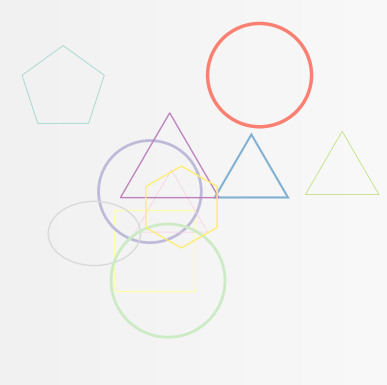[{"shape": "pentagon", "thickness": 0.5, "radius": 0.56, "center": [0.163, 0.77]}, {"shape": "square", "thickness": 1, "radius": 0.52, "center": [0.399, 0.349]}, {"shape": "circle", "thickness": 2, "radius": 0.66, "center": [0.387, 0.502]}, {"shape": "circle", "thickness": 2.5, "radius": 0.67, "center": [0.67, 0.805]}, {"shape": "triangle", "thickness": 1.5, "radius": 0.55, "center": [0.649, 0.542]}, {"shape": "triangle", "thickness": 0.5, "radius": 0.55, "center": [0.883, 0.549]}, {"shape": "triangle", "thickness": 0.5, "radius": 0.54, "center": [0.442, 0.451]}, {"shape": "oval", "thickness": 1, "radius": 0.6, "center": [0.244, 0.394]}, {"shape": "triangle", "thickness": 1, "radius": 0.73, "center": [0.438, 0.56]}, {"shape": "circle", "thickness": 2, "radius": 0.74, "center": [0.434, 0.271]}, {"shape": "hexagon", "thickness": 1, "radius": 0.53, "center": [0.468, 0.462]}]